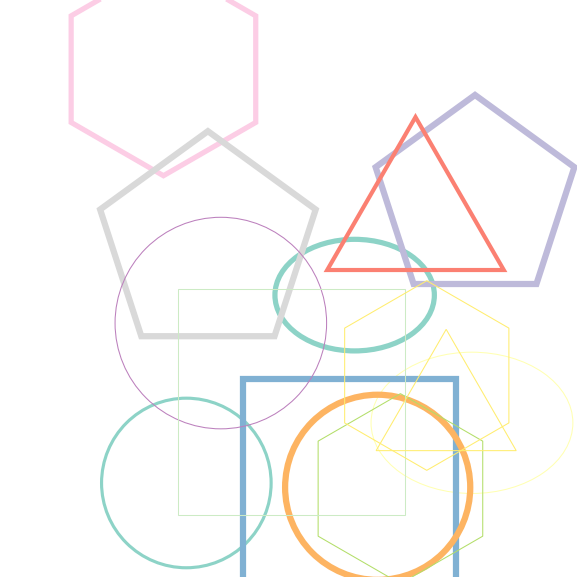[{"shape": "circle", "thickness": 1.5, "radius": 0.73, "center": [0.323, 0.163]}, {"shape": "oval", "thickness": 2.5, "radius": 0.69, "center": [0.614, 0.488]}, {"shape": "oval", "thickness": 0.5, "radius": 0.87, "center": [0.817, 0.267]}, {"shape": "pentagon", "thickness": 3, "radius": 0.9, "center": [0.823, 0.654]}, {"shape": "triangle", "thickness": 2, "radius": 0.88, "center": [0.719, 0.62]}, {"shape": "square", "thickness": 3, "radius": 0.92, "center": [0.606, 0.159]}, {"shape": "circle", "thickness": 3, "radius": 0.8, "center": [0.654, 0.155]}, {"shape": "hexagon", "thickness": 0.5, "radius": 0.82, "center": [0.693, 0.153]}, {"shape": "hexagon", "thickness": 2.5, "radius": 0.92, "center": [0.283, 0.879]}, {"shape": "pentagon", "thickness": 3, "radius": 0.98, "center": [0.36, 0.576]}, {"shape": "circle", "thickness": 0.5, "radius": 0.92, "center": [0.382, 0.44]}, {"shape": "square", "thickness": 0.5, "radius": 0.98, "center": [0.505, 0.303]}, {"shape": "triangle", "thickness": 0.5, "radius": 0.7, "center": [0.773, 0.289]}, {"shape": "hexagon", "thickness": 0.5, "radius": 0.82, "center": [0.739, 0.349]}]